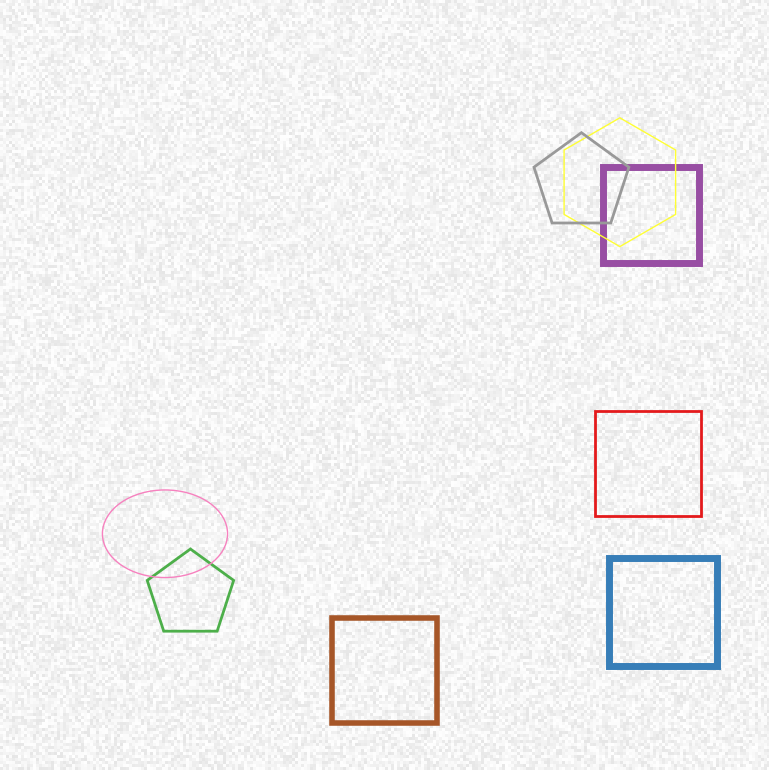[{"shape": "square", "thickness": 1, "radius": 0.34, "center": [0.841, 0.398]}, {"shape": "square", "thickness": 2.5, "radius": 0.35, "center": [0.861, 0.205]}, {"shape": "pentagon", "thickness": 1, "radius": 0.3, "center": [0.247, 0.228]}, {"shape": "square", "thickness": 2.5, "radius": 0.31, "center": [0.845, 0.721]}, {"shape": "hexagon", "thickness": 0.5, "radius": 0.42, "center": [0.805, 0.763]}, {"shape": "square", "thickness": 2, "radius": 0.34, "center": [0.499, 0.129]}, {"shape": "oval", "thickness": 0.5, "radius": 0.41, "center": [0.214, 0.307]}, {"shape": "pentagon", "thickness": 1, "radius": 0.32, "center": [0.755, 0.763]}]